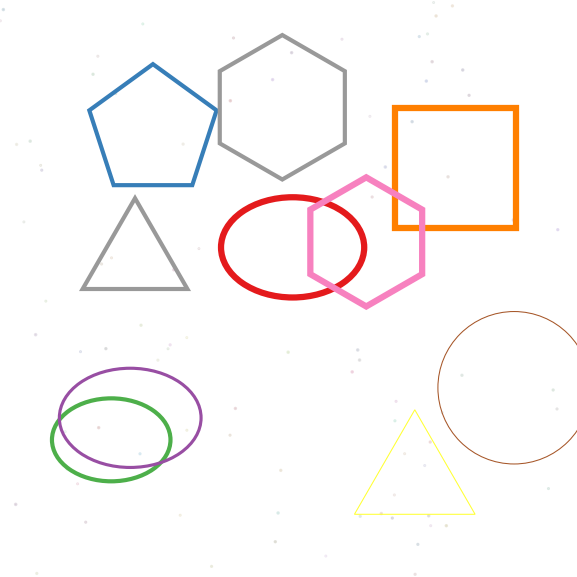[{"shape": "oval", "thickness": 3, "radius": 0.62, "center": [0.507, 0.571]}, {"shape": "pentagon", "thickness": 2, "radius": 0.58, "center": [0.265, 0.772]}, {"shape": "oval", "thickness": 2, "radius": 0.51, "center": [0.193, 0.238]}, {"shape": "oval", "thickness": 1.5, "radius": 0.61, "center": [0.225, 0.276]}, {"shape": "square", "thickness": 3, "radius": 0.52, "center": [0.789, 0.708]}, {"shape": "triangle", "thickness": 0.5, "radius": 0.6, "center": [0.718, 0.169]}, {"shape": "circle", "thickness": 0.5, "radius": 0.66, "center": [0.89, 0.328]}, {"shape": "hexagon", "thickness": 3, "radius": 0.56, "center": [0.634, 0.58]}, {"shape": "hexagon", "thickness": 2, "radius": 0.63, "center": [0.489, 0.813]}, {"shape": "triangle", "thickness": 2, "radius": 0.52, "center": [0.234, 0.551]}]